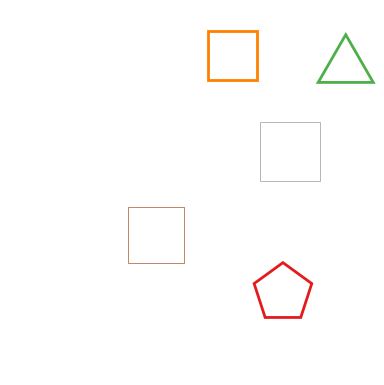[{"shape": "pentagon", "thickness": 2, "radius": 0.39, "center": [0.735, 0.239]}, {"shape": "triangle", "thickness": 2, "radius": 0.41, "center": [0.898, 0.827]}, {"shape": "square", "thickness": 2, "radius": 0.32, "center": [0.603, 0.856]}, {"shape": "square", "thickness": 0.5, "radius": 0.36, "center": [0.405, 0.389]}, {"shape": "square", "thickness": 0.5, "radius": 0.39, "center": [0.753, 0.607]}]